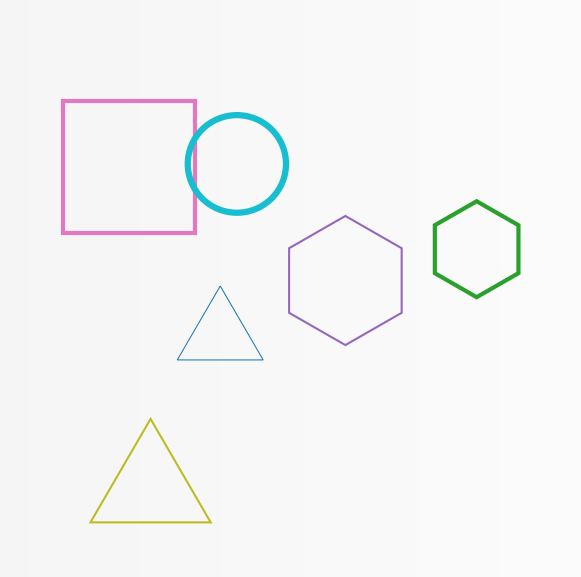[{"shape": "triangle", "thickness": 0.5, "radius": 0.43, "center": [0.379, 0.419]}, {"shape": "hexagon", "thickness": 2, "radius": 0.42, "center": [0.82, 0.568]}, {"shape": "hexagon", "thickness": 1, "radius": 0.56, "center": [0.594, 0.513]}, {"shape": "square", "thickness": 2, "radius": 0.57, "center": [0.221, 0.71]}, {"shape": "triangle", "thickness": 1, "radius": 0.6, "center": [0.259, 0.154]}, {"shape": "circle", "thickness": 3, "radius": 0.42, "center": [0.408, 0.715]}]